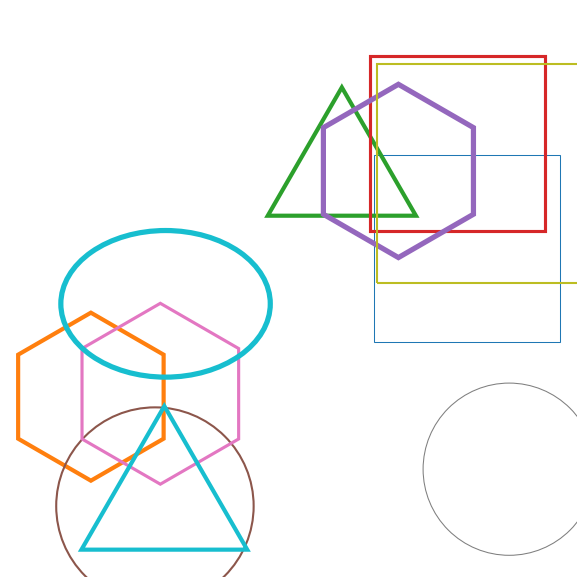[{"shape": "square", "thickness": 0.5, "radius": 0.81, "center": [0.809, 0.568]}, {"shape": "hexagon", "thickness": 2, "radius": 0.73, "center": [0.157, 0.312]}, {"shape": "triangle", "thickness": 2, "radius": 0.74, "center": [0.592, 0.7]}, {"shape": "square", "thickness": 1.5, "radius": 0.76, "center": [0.793, 0.75]}, {"shape": "hexagon", "thickness": 2.5, "radius": 0.75, "center": [0.69, 0.703]}, {"shape": "circle", "thickness": 1, "radius": 0.85, "center": [0.268, 0.123]}, {"shape": "hexagon", "thickness": 1.5, "radius": 0.78, "center": [0.278, 0.317]}, {"shape": "circle", "thickness": 0.5, "radius": 0.75, "center": [0.882, 0.187]}, {"shape": "square", "thickness": 1, "radius": 0.95, "center": [0.843, 0.699]}, {"shape": "triangle", "thickness": 2, "radius": 0.83, "center": [0.285, 0.13]}, {"shape": "oval", "thickness": 2.5, "radius": 0.91, "center": [0.287, 0.473]}]